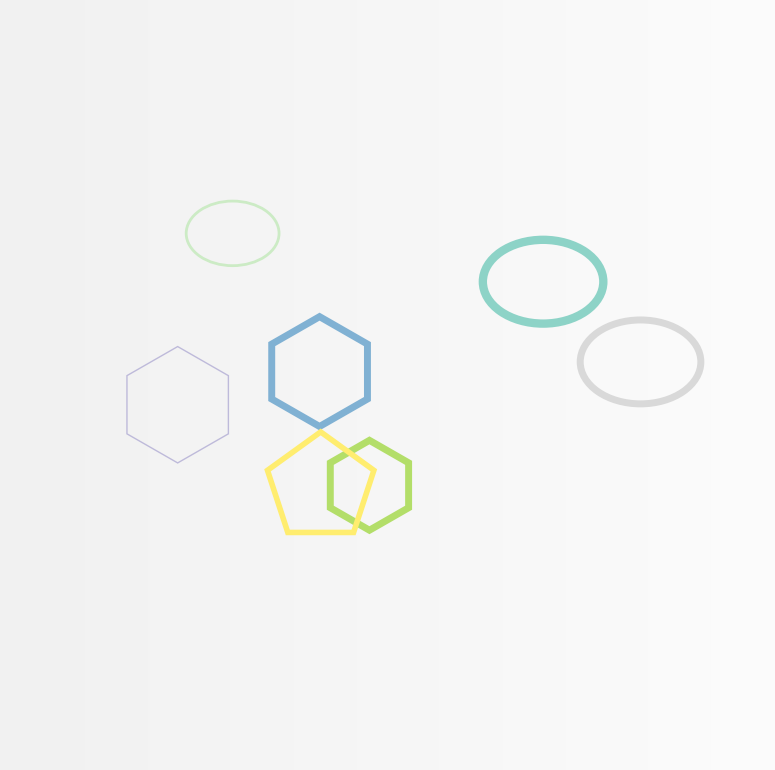[{"shape": "oval", "thickness": 3, "radius": 0.39, "center": [0.701, 0.634]}, {"shape": "hexagon", "thickness": 0.5, "radius": 0.38, "center": [0.229, 0.474]}, {"shape": "hexagon", "thickness": 2.5, "radius": 0.36, "center": [0.412, 0.517]}, {"shape": "hexagon", "thickness": 2.5, "radius": 0.29, "center": [0.477, 0.37]}, {"shape": "oval", "thickness": 2.5, "radius": 0.39, "center": [0.826, 0.53]}, {"shape": "oval", "thickness": 1, "radius": 0.3, "center": [0.3, 0.697]}, {"shape": "pentagon", "thickness": 2, "radius": 0.36, "center": [0.414, 0.367]}]